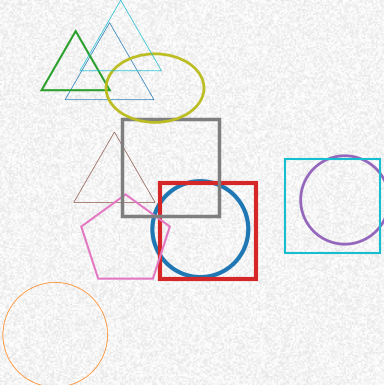[{"shape": "circle", "thickness": 3, "radius": 0.62, "center": [0.52, 0.405]}, {"shape": "triangle", "thickness": 0.5, "radius": 0.67, "center": [0.285, 0.808]}, {"shape": "circle", "thickness": 0.5, "radius": 0.68, "center": [0.143, 0.13]}, {"shape": "triangle", "thickness": 1.5, "radius": 0.51, "center": [0.197, 0.817]}, {"shape": "square", "thickness": 3, "radius": 0.62, "center": [0.541, 0.4]}, {"shape": "circle", "thickness": 2, "radius": 0.57, "center": [0.896, 0.481]}, {"shape": "triangle", "thickness": 0.5, "radius": 0.61, "center": [0.297, 0.535]}, {"shape": "pentagon", "thickness": 1.5, "radius": 0.6, "center": [0.326, 0.374]}, {"shape": "square", "thickness": 2.5, "radius": 0.63, "center": [0.444, 0.565]}, {"shape": "oval", "thickness": 2, "radius": 0.64, "center": [0.403, 0.771]}, {"shape": "square", "thickness": 1.5, "radius": 0.61, "center": [0.864, 0.465]}, {"shape": "triangle", "thickness": 0.5, "radius": 0.61, "center": [0.314, 0.877]}]